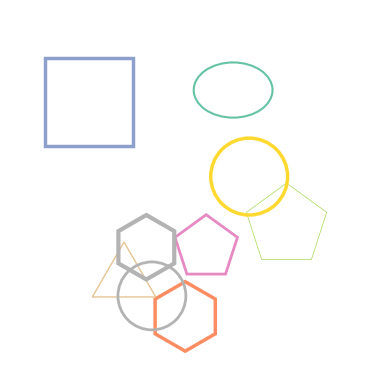[{"shape": "oval", "thickness": 1.5, "radius": 0.51, "center": [0.606, 0.766]}, {"shape": "hexagon", "thickness": 2.5, "radius": 0.45, "center": [0.481, 0.178]}, {"shape": "square", "thickness": 2.5, "radius": 0.57, "center": [0.231, 0.735]}, {"shape": "pentagon", "thickness": 2, "radius": 0.43, "center": [0.536, 0.357]}, {"shape": "pentagon", "thickness": 0.5, "radius": 0.55, "center": [0.744, 0.415]}, {"shape": "circle", "thickness": 2.5, "radius": 0.5, "center": [0.647, 0.541]}, {"shape": "triangle", "thickness": 1, "radius": 0.48, "center": [0.322, 0.276]}, {"shape": "circle", "thickness": 2, "radius": 0.44, "center": [0.395, 0.231]}, {"shape": "hexagon", "thickness": 3, "radius": 0.42, "center": [0.38, 0.358]}]